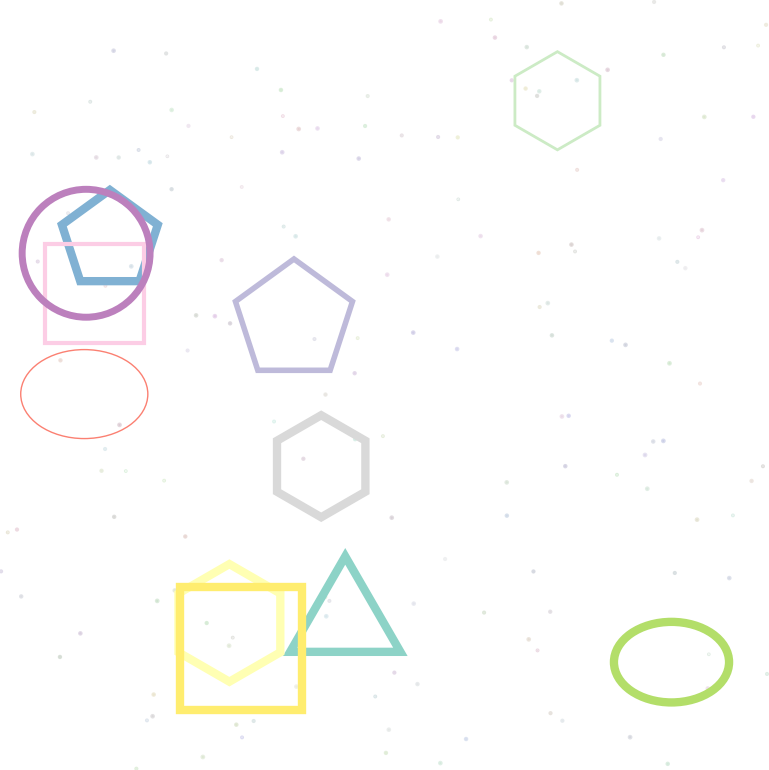[{"shape": "triangle", "thickness": 3, "radius": 0.41, "center": [0.448, 0.195]}, {"shape": "hexagon", "thickness": 3, "radius": 0.38, "center": [0.298, 0.191]}, {"shape": "pentagon", "thickness": 2, "radius": 0.4, "center": [0.382, 0.584]}, {"shape": "oval", "thickness": 0.5, "radius": 0.41, "center": [0.109, 0.488]}, {"shape": "pentagon", "thickness": 3, "radius": 0.33, "center": [0.143, 0.688]}, {"shape": "oval", "thickness": 3, "radius": 0.37, "center": [0.872, 0.14]}, {"shape": "square", "thickness": 1.5, "radius": 0.32, "center": [0.122, 0.619]}, {"shape": "hexagon", "thickness": 3, "radius": 0.33, "center": [0.417, 0.395]}, {"shape": "circle", "thickness": 2.5, "radius": 0.42, "center": [0.112, 0.671]}, {"shape": "hexagon", "thickness": 1, "radius": 0.32, "center": [0.724, 0.869]}, {"shape": "square", "thickness": 3, "radius": 0.4, "center": [0.313, 0.158]}]